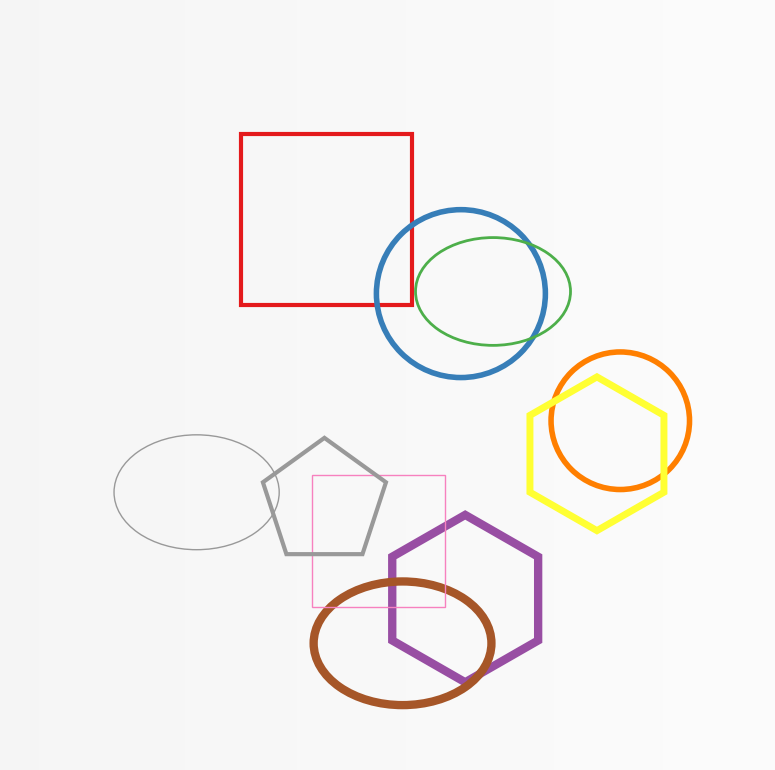[{"shape": "square", "thickness": 1.5, "radius": 0.55, "center": [0.421, 0.715]}, {"shape": "circle", "thickness": 2, "radius": 0.55, "center": [0.595, 0.619]}, {"shape": "oval", "thickness": 1, "radius": 0.5, "center": [0.636, 0.621]}, {"shape": "hexagon", "thickness": 3, "radius": 0.54, "center": [0.6, 0.223]}, {"shape": "circle", "thickness": 2, "radius": 0.45, "center": [0.8, 0.454]}, {"shape": "hexagon", "thickness": 2.5, "radius": 0.5, "center": [0.77, 0.411]}, {"shape": "oval", "thickness": 3, "radius": 0.57, "center": [0.519, 0.165]}, {"shape": "square", "thickness": 0.5, "radius": 0.43, "center": [0.488, 0.297]}, {"shape": "pentagon", "thickness": 1.5, "radius": 0.42, "center": [0.419, 0.348]}, {"shape": "oval", "thickness": 0.5, "radius": 0.53, "center": [0.254, 0.361]}]